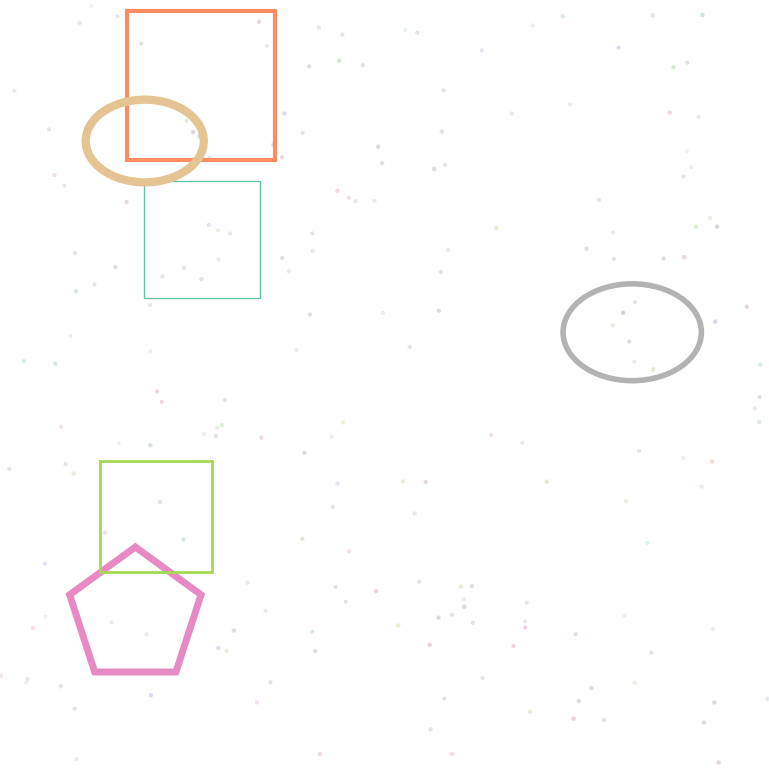[{"shape": "square", "thickness": 0.5, "radius": 0.38, "center": [0.263, 0.689]}, {"shape": "square", "thickness": 1.5, "radius": 0.48, "center": [0.261, 0.889]}, {"shape": "pentagon", "thickness": 2.5, "radius": 0.45, "center": [0.176, 0.2]}, {"shape": "square", "thickness": 1, "radius": 0.36, "center": [0.203, 0.329]}, {"shape": "oval", "thickness": 3, "radius": 0.38, "center": [0.188, 0.817]}, {"shape": "oval", "thickness": 2, "radius": 0.45, "center": [0.821, 0.568]}]